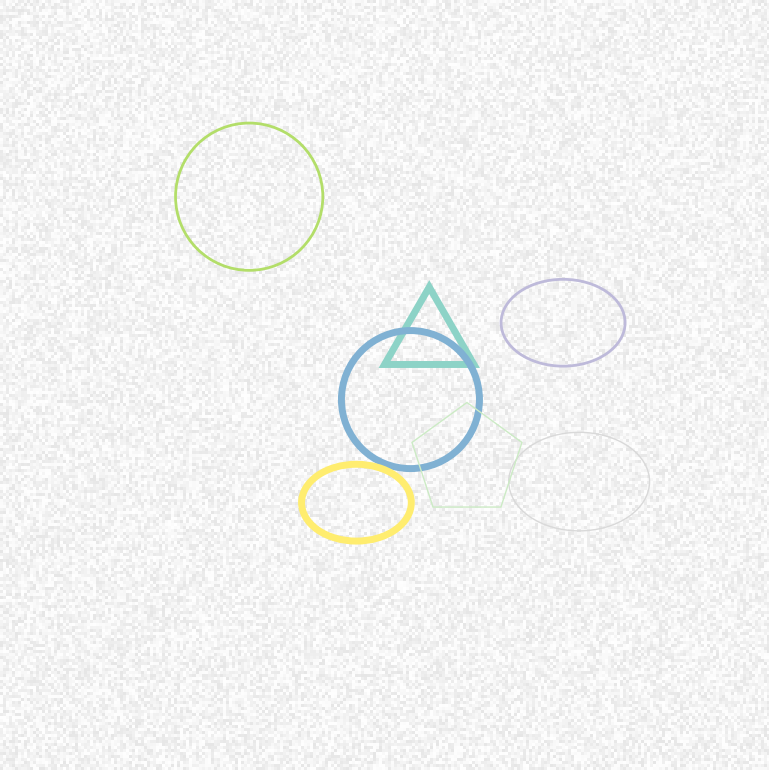[{"shape": "triangle", "thickness": 2.5, "radius": 0.34, "center": [0.557, 0.56]}, {"shape": "oval", "thickness": 1, "radius": 0.4, "center": [0.731, 0.581]}, {"shape": "circle", "thickness": 2.5, "radius": 0.45, "center": [0.533, 0.481]}, {"shape": "circle", "thickness": 1, "radius": 0.48, "center": [0.324, 0.745]}, {"shape": "oval", "thickness": 0.5, "radius": 0.46, "center": [0.752, 0.375]}, {"shape": "pentagon", "thickness": 0.5, "radius": 0.38, "center": [0.606, 0.402]}, {"shape": "oval", "thickness": 2.5, "radius": 0.36, "center": [0.463, 0.347]}]